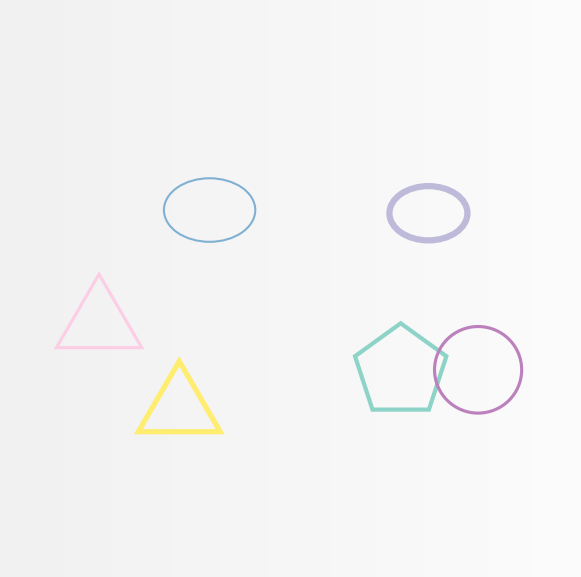[{"shape": "pentagon", "thickness": 2, "radius": 0.41, "center": [0.689, 0.357]}, {"shape": "oval", "thickness": 3, "radius": 0.34, "center": [0.737, 0.63]}, {"shape": "oval", "thickness": 1, "radius": 0.39, "center": [0.361, 0.635]}, {"shape": "triangle", "thickness": 1.5, "radius": 0.42, "center": [0.17, 0.439]}, {"shape": "circle", "thickness": 1.5, "radius": 0.37, "center": [0.823, 0.359]}, {"shape": "triangle", "thickness": 2.5, "radius": 0.41, "center": [0.308, 0.292]}]